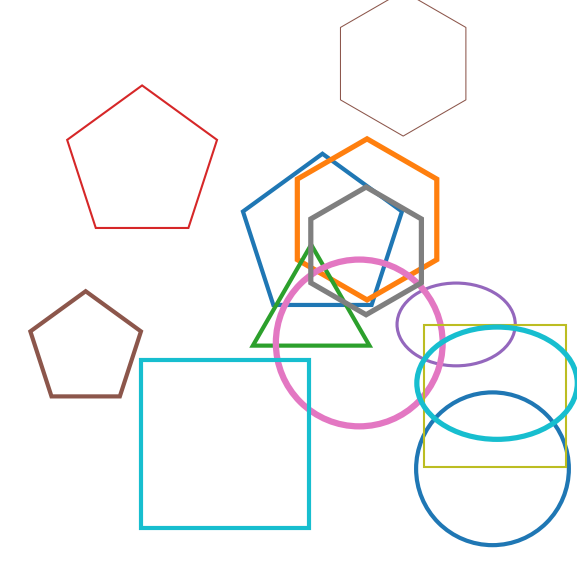[{"shape": "pentagon", "thickness": 2, "radius": 0.72, "center": [0.558, 0.588]}, {"shape": "circle", "thickness": 2, "radius": 0.66, "center": [0.853, 0.187]}, {"shape": "hexagon", "thickness": 2.5, "radius": 0.7, "center": [0.636, 0.619]}, {"shape": "triangle", "thickness": 2, "radius": 0.58, "center": [0.539, 0.459]}, {"shape": "pentagon", "thickness": 1, "radius": 0.68, "center": [0.246, 0.715]}, {"shape": "oval", "thickness": 1.5, "radius": 0.51, "center": [0.79, 0.437]}, {"shape": "hexagon", "thickness": 0.5, "radius": 0.63, "center": [0.698, 0.889]}, {"shape": "pentagon", "thickness": 2, "radius": 0.5, "center": [0.148, 0.394]}, {"shape": "circle", "thickness": 3, "radius": 0.72, "center": [0.622, 0.405]}, {"shape": "hexagon", "thickness": 2.5, "radius": 0.55, "center": [0.634, 0.565]}, {"shape": "square", "thickness": 1, "radius": 0.61, "center": [0.857, 0.314]}, {"shape": "oval", "thickness": 2.5, "radius": 0.69, "center": [0.861, 0.336]}, {"shape": "square", "thickness": 2, "radius": 0.73, "center": [0.39, 0.23]}]